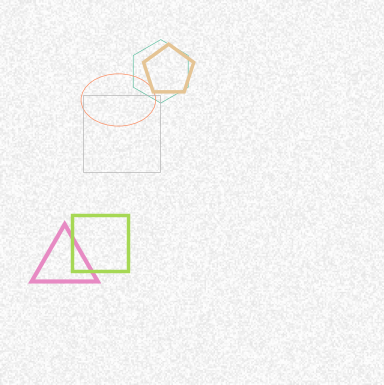[{"shape": "hexagon", "thickness": 0.5, "radius": 0.41, "center": [0.418, 0.815]}, {"shape": "oval", "thickness": 0.5, "radius": 0.48, "center": [0.307, 0.74]}, {"shape": "triangle", "thickness": 3, "radius": 0.5, "center": [0.168, 0.318]}, {"shape": "square", "thickness": 2.5, "radius": 0.36, "center": [0.259, 0.369]}, {"shape": "pentagon", "thickness": 2.5, "radius": 0.34, "center": [0.438, 0.817]}, {"shape": "square", "thickness": 0.5, "radius": 0.5, "center": [0.316, 0.654]}]